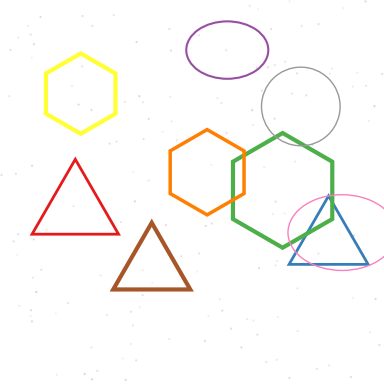[{"shape": "triangle", "thickness": 2, "radius": 0.65, "center": [0.196, 0.457]}, {"shape": "triangle", "thickness": 2, "radius": 0.59, "center": [0.853, 0.373]}, {"shape": "hexagon", "thickness": 3, "radius": 0.74, "center": [0.734, 0.506]}, {"shape": "oval", "thickness": 1.5, "radius": 0.53, "center": [0.59, 0.87]}, {"shape": "hexagon", "thickness": 2.5, "radius": 0.55, "center": [0.538, 0.553]}, {"shape": "hexagon", "thickness": 3, "radius": 0.52, "center": [0.21, 0.757]}, {"shape": "triangle", "thickness": 3, "radius": 0.58, "center": [0.394, 0.306]}, {"shape": "oval", "thickness": 1, "radius": 0.7, "center": [0.889, 0.396]}, {"shape": "circle", "thickness": 1, "radius": 0.51, "center": [0.781, 0.723]}]